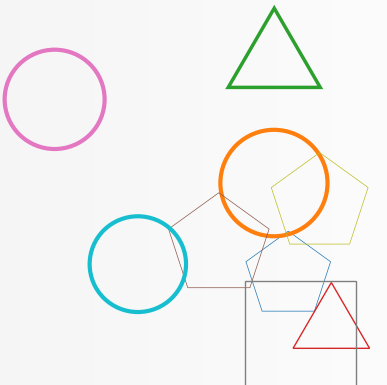[{"shape": "pentagon", "thickness": 0.5, "radius": 0.57, "center": [0.744, 0.285]}, {"shape": "circle", "thickness": 3, "radius": 0.69, "center": [0.707, 0.525]}, {"shape": "triangle", "thickness": 2.5, "radius": 0.69, "center": [0.708, 0.842]}, {"shape": "triangle", "thickness": 1, "radius": 0.57, "center": [0.855, 0.152]}, {"shape": "pentagon", "thickness": 0.5, "radius": 0.68, "center": [0.565, 0.363]}, {"shape": "circle", "thickness": 3, "radius": 0.64, "center": [0.141, 0.742]}, {"shape": "square", "thickness": 1, "radius": 0.72, "center": [0.775, 0.127]}, {"shape": "pentagon", "thickness": 0.5, "radius": 0.66, "center": [0.825, 0.472]}, {"shape": "circle", "thickness": 3, "radius": 0.62, "center": [0.356, 0.314]}]